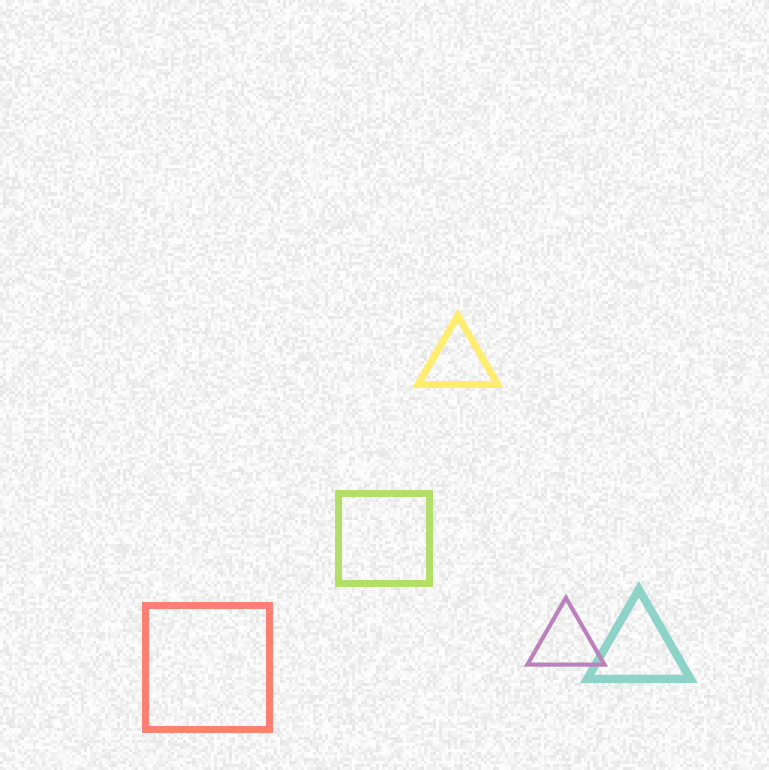[{"shape": "triangle", "thickness": 3, "radius": 0.39, "center": [0.83, 0.157]}, {"shape": "square", "thickness": 2.5, "radius": 0.4, "center": [0.269, 0.134]}, {"shape": "square", "thickness": 2.5, "radius": 0.29, "center": [0.498, 0.301]}, {"shape": "triangle", "thickness": 1.5, "radius": 0.29, "center": [0.735, 0.166]}, {"shape": "triangle", "thickness": 2.5, "radius": 0.3, "center": [0.595, 0.531]}]